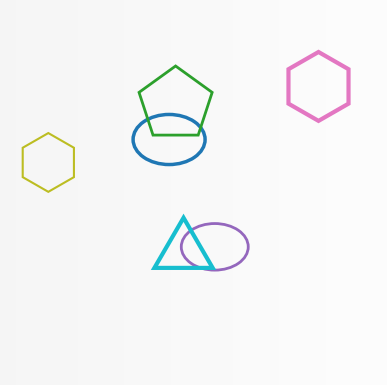[{"shape": "oval", "thickness": 2.5, "radius": 0.46, "center": [0.436, 0.638]}, {"shape": "pentagon", "thickness": 2, "radius": 0.5, "center": [0.453, 0.729]}, {"shape": "oval", "thickness": 2, "radius": 0.43, "center": [0.554, 0.359]}, {"shape": "hexagon", "thickness": 3, "radius": 0.45, "center": [0.822, 0.775]}, {"shape": "hexagon", "thickness": 1.5, "radius": 0.38, "center": [0.125, 0.578]}, {"shape": "triangle", "thickness": 3, "radius": 0.43, "center": [0.474, 0.348]}]